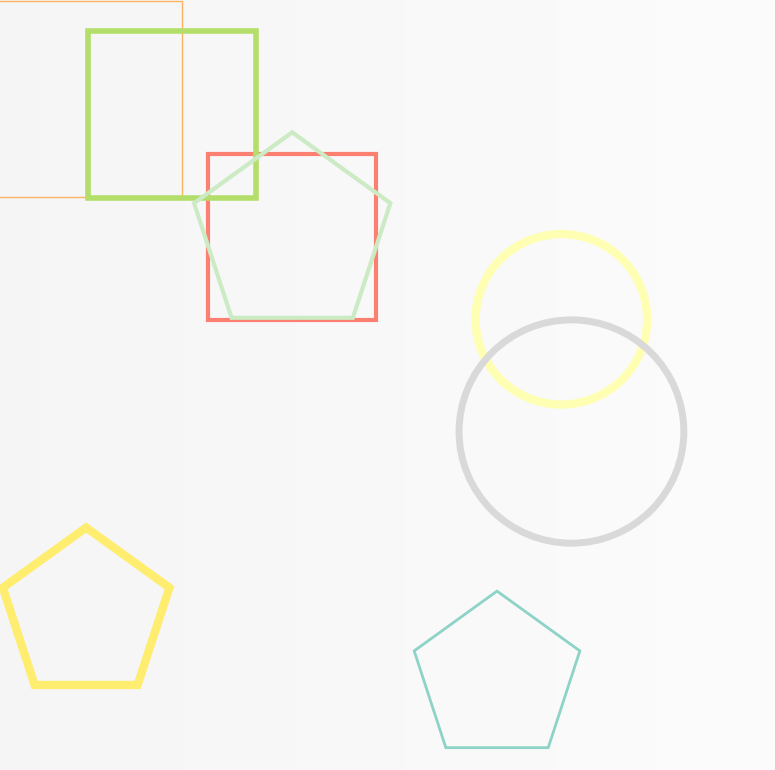[{"shape": "pentagon", "thickness": 1, "radius": 0.56, "center": [0.641, 0.12]}, {"shape": "circle", "thickness": 3, "radius": 0.55, "center": [0.724, 0.585]}, {"shape": "square", "thickness": 1.5, "radius": 0.54, "center": [0.377, 0.692]}, {"shape": "square", "thickness": 0.5, "radius": 0.64, "center": [0.108, 0.872]}, {"shape": "square", "thickness": 2, "radius": 0.54, "center": [0.222, 0.852]}, {"shape": "circle", "thickness": 2.5, "radius": 0.73, "center": [0.737, 0.44]}, {"shape": "pentagon", "thickness": 1.5, "radius": 0.67, "center": [0.377, 0.695]}, {"shape": "pentagon", "thickness": 3, "radius": 0.57, "center": [0.111, 0.202]}]